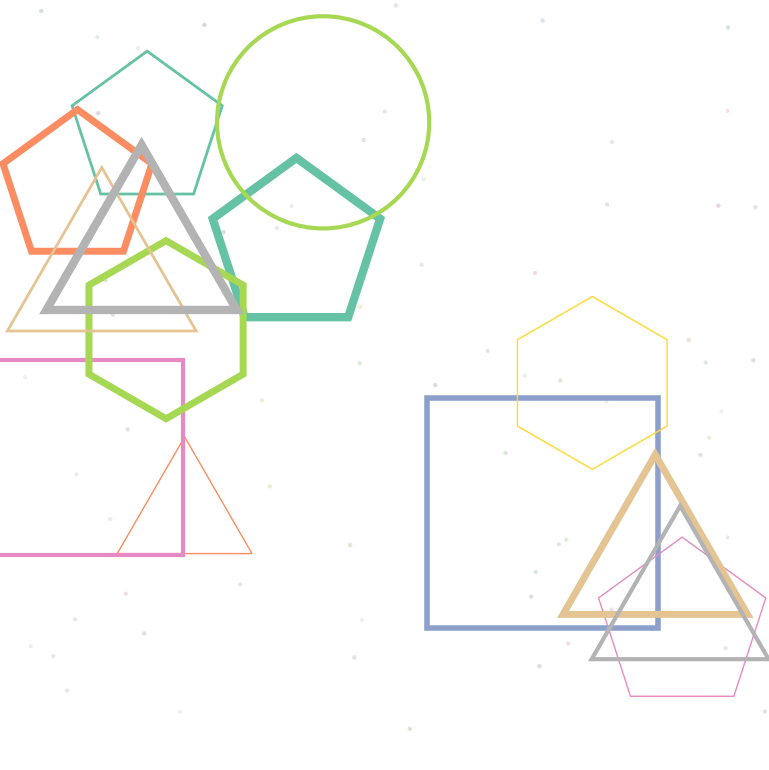[{"shape": "pentagon", "thickness": 1, "radius": 0.51, "center": [0.191, 0.831]}, {"shape": "pentagon", "thickness": 3, "radius": 0.57, "center": [0.385, 0.681]}, {"shape": "triangle", "thickness": 0.5, "radius": 0.51, "center": [0.24, 0.332]}, {"shape": "pentagon", "thickness": 2.5, "radius": 0.51, "center": [0.101, 0.756]}, {"shape": "square", "thickness": 2, "radius": 0.75, "center": [0.704, 0.334]}, {"shape": "square", "thickness": 1.5, "radius": 0.63, "center": [0.111, 0.406]}, {"shape": "pentagon", "thickness": 0.5, "radius": 0.57, "center": [0.886, 0.188]}, {"shape": "hexagon", "thickness": 2.5, "radius": 0.58, "center": [0.216, 0.572]}, {"shape": "circle", "thickness": 1.5, "radius": 0.69, "center": [0.42, 0.841]}, {"shape": "hexagon", "thickness": 0.5, "radius": 0.56, "center": [0.769, 0.503]}, {"shape": "triangle", "thickness": 1, "radius": 0.71, "center": [0.132, 0.641]}, {"shape": "triangle", "thickness": 2.5, "radius": 0.69, "center": [0.851, 0.271]}, {"shape": "triangle", "thickness": 1.5, "radius": 0.66, "center": [0.883, 0.21]}, {"shape": "triangle", "thickness": 3, "radius": 0.71, "center": [0.184, 0.669]}]